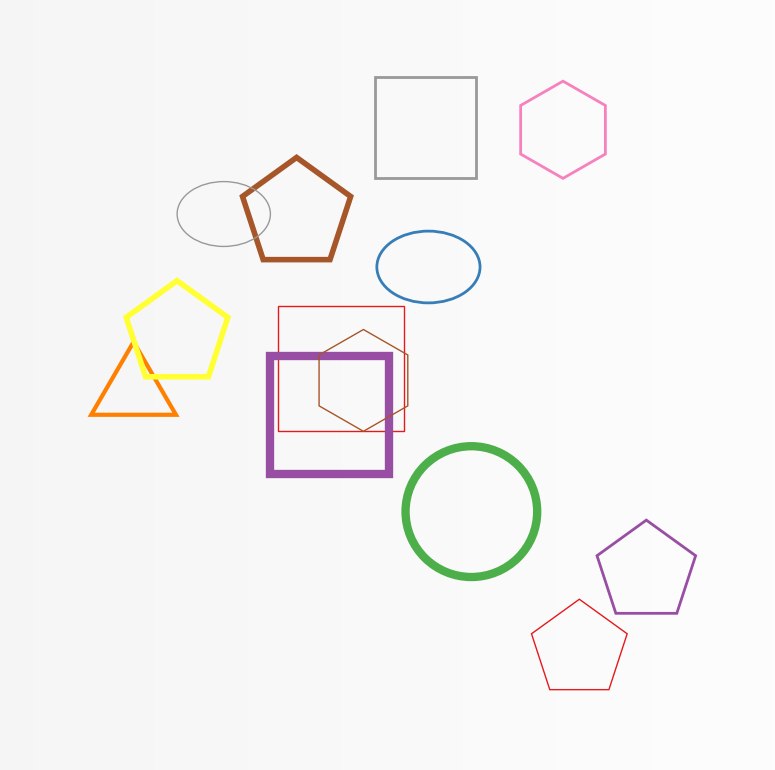[{"shape": "square", "thickness": 0.5, "radius": 0.41, "center": [0.44, 0.521]}, {"shape": "pentagon", "thickness": 0.5, "radius": 0.32, "center": [0.748, 0.157]}, {"shape": "oval", "thickness": 1, "radius": 0.33, "center": [0.553, 0.653]}, {"shape": "circle", "thickness": 3, "radius": 0.42, "center": [0.608, 0.336]}, {"shape": "square", "thickness": 3, "radius": 0.38, "center": [0.426, 0.461]}, {"shape": "pentagon", "thickness": 1, "radius": 0.33, "center": [0.834, 0.258]}, {"shape": "triangle", "thickness": 1.5, "radius": 0.32, "center": [0.172, 0.493]}, {"shape": "pentagon", "thickness": 2, "radius": 0.34, "center": [0.228, 0.566]}, {"shape": "hexagon", "thickness": 0.5, "radius": 0.33, "center": [0.469, 0.506]}, {"shape": "pentagon", "thickness": 2, "radius": 0.37, "center": [0.383, 0.722]}, {"shape": "hexagon", "thickness": 1, "radius": 0.32, "center": [0.726, 0.831]}, {"shape": "oval", "thickness": 0.5, "radius": 0.3, "center": [0.289, 0.722]}, {"shape": "square", "thickness": 1, "radius": 0.33, "center": [0.549, 0.834]}]